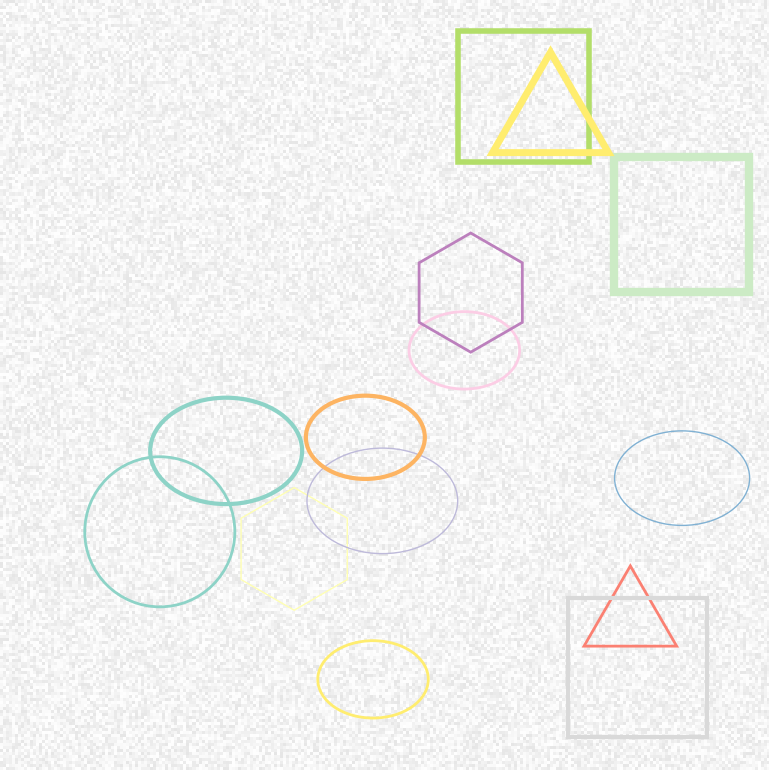[{"shape": "oval", "thickness": 1.5, "radius": 0.49, "center": [0.294, 0.414]}, {"shape": "circle", "thickness": 1, "radius": 0.49, "center": [0.208, 0.309]}, {"shape": "hexagon", "thickness": 0.5, "radius": 0.4, "center": [0.382, 0.287]}, {"shape": "oval", "thickness": 0.5, "radius": 0.49, "center": [0.497, 0.35]}, {"shape": "triangle", "thickness": 1, "radius": 0.35, "center": [0.819, 0.196]}, {"shape": "oval", "thickness": 0.5, "radius": 0.44, "center": [0.886, 0.379]}, {"shape": "oval", "thickness": 1.5, "radius": 0.39, "center": [0.474, 0.432]}, {"shape": "square", "thickness": 2, "radius": 0.43, "center": [0.68, 0.875]}, {"shape": "oval", "thickness": 1, "radius": 0.36, "center": [0.603, 0.545]}, {"shape": "square", "thickness": 1.5, "radius": 0.45, "center": [0.827, 0.133]}, {"shape": "hexagon", "thickness": 1, "radius": 0.39, "center": [0.611, 0.62]}, {"shape": "square", "thickness": 3, "radius": 0.44, "center": [0.885, 0.708]}, {"shape": "triangle", "thickness": 2.5, "radius": 0.43, "center": [0.715, 0.845]}, {"shape": "oval", "thickness": 1, "radius": 0.36, "center": [0.484, 0.118]}]